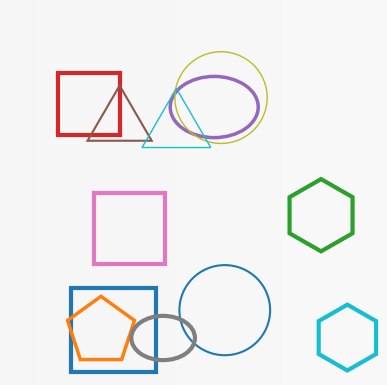[{"shape": "circle", "thickness": 1.5, "radius": 0.59, "center": [0.58, 0.194]}, {"shape": "square", "thickness": 3, "radius": 0.55, "center": [0.292, 0.142]}, {"shape": "pentagon", "thickness": 2.5, "radius": 0.45, "center": [0.261, 0.14]}, {"shape": "hexagon", "thickness": 3, "radius": 0.47, "center": [0.829, 0.441]}, {"shape": "square", "thickness": 3, "radius": 0.4, "center": [0.23, 0.731]}, {"shape": "oval", "thickness": 2.5, "radius": 0.57, "center": [0.553, 0.722]}, {"shape": "triangle", "thickness": 1.5, "radius": 0.48, "center": [0.309, 0.682]}, {"shape": "square", "thickness": 3, "radius": 0.46, "center": [0.335, 0.406]}, {"shape": "oval", "thickness": 3, "radius": 0.41, "center": [0.421, 0.122]}, {"shape": "circle", "thickness": 1, "radius": 0.6, "center": [0.57, 0.747]}, {"shape": "hexagon", "thickness": 3, "radius": 0.43, "center": [0.896, 0.123]}, {"shape": "triangle", "thickness": 1, "radius": 0.51, "center": [0.455, 0.668]}]